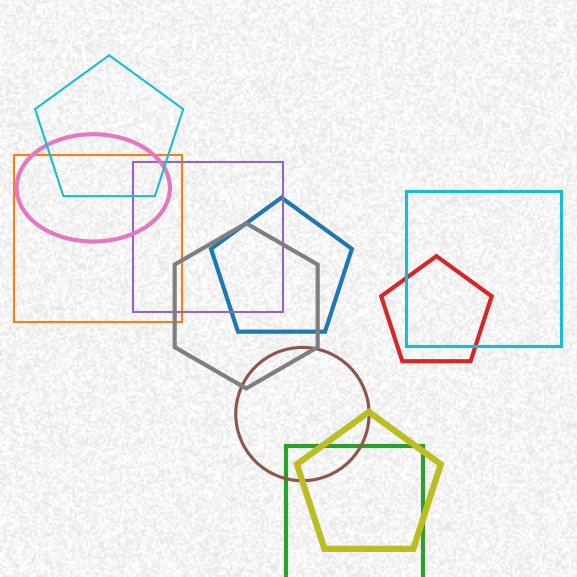[{"shape": "pentagon", "thickness": 2, "radius": 0.64, "center": [0.487, 0.529]}, {"shape": "square", "thickness": 1, "radius": 0.73, "center": [0.169, 0.586]}, {"shape": "square", "thickness": 2, "radius": 0.59, "center": [0.614, 0.107]}, {"shape": "pentagon", "thickness": 2, "radius": 0.5, "center": [0.756, 0.455]}, {"shape": "square", "thickness": 1, "radius": 0.65, "center": [0.36, 0.589]}, {"shape": "circle", "thickness": 1.5, "radius": 0.58, "center": [0.524, 0.282]}, {"shape": "oval", "thickness": 2, "radius": 0.66, "center": [0.162, 0.674]}, {"shape": "hexagon", "thickness": 2, "radius": 0.71, "center": [0.426, 0.47]}, {"shape": "pentagon", "thickness": 3, "radius": 0.66, "center": [0.639, 0.155]}, {"shape": "square", "thickness": 1.5, "radius": 0.67, "center": [0.837, 0.534]}, {"shape": "pentagon", "thickness": 1, "radius": 0.67, "center": [0.189, 0.769]}]